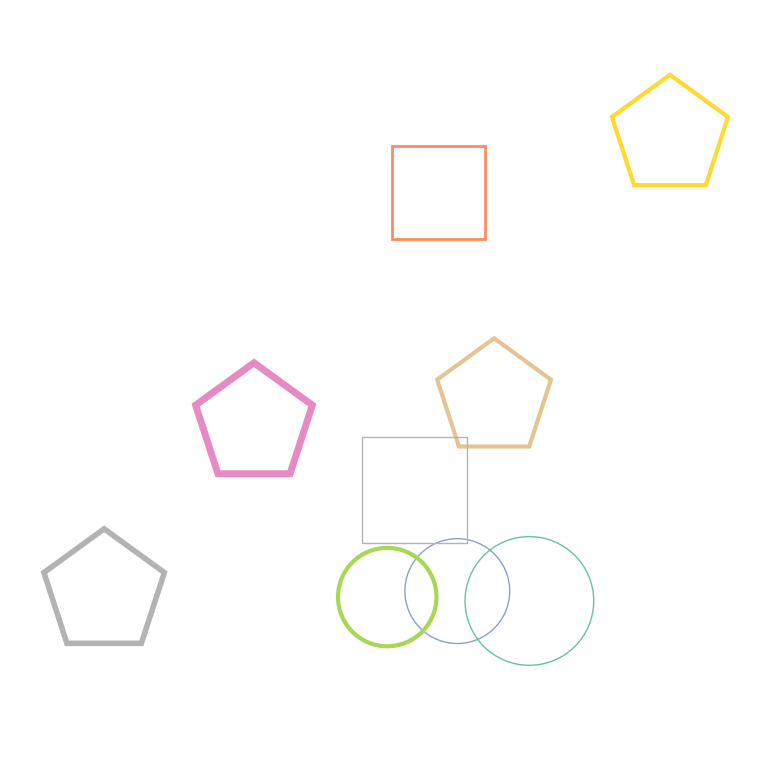[{"shape": "circle", "thickness": 0.5, "radius": 0.42, "center": [0.687, 0.22]}, {"shape": "square", "thickness": 1, "radius": 0.3, "center": [0.57, 0.75]}, {"shape": "circle", "thickness": 0.5, "radius": 0.34, "center": [0.594, 0.232]}, {"shape": "pentagon", "thickness": 2.5, "radius": 0.4, "center": [0.33, 0.449]}, {"shape": "circle", "thickness": 1.5, "radius": 0.32, "center": [0.503, 0.225]}, {"shape": "pentagon", "thickness": 1.5, "radius": 0.4, "center": [0.87, 0.824]}, {"shape": "pentagon", "thickness": 1.5, "radius": 0.39, "center": [0.642, 0.483]}, {"shape": "pentagon", "thickness": 2, "radius": 0.41, "center": [0.135, 0.231]}, {"shape": "square", "thickness": 0.5, "radius": 0.34, "center": [0.539, 0.364]}]